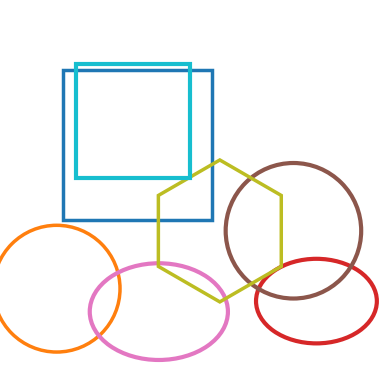[{"shape": "square", "thickness": 2.5, "radius": 0.97, "center": [0.357, 0.623]}, {"shape": "circle", "thickness": 2.5, "radius": 0.82, "center": [0.147, 0.25]}, {"shape": "oval", "thickness": 3, "radius": 0.78, "center": [0.822, 0.218]}, {"shape": "circle", "thickness": 3, "radius": 0.88, "center": [0.762, 0.401]}, {"shape": "oval", "thickness": 3, "radius": 0.9, "center": [0.413, 0.191]}, {"shape": "hexagon", "thickness": 2.5, "radius": 0.92, "center": [0.571, 0.4]}, {"shape": "square", "thickness": 3, "radius": 0.74, "center": [0.346, 0.687]}]